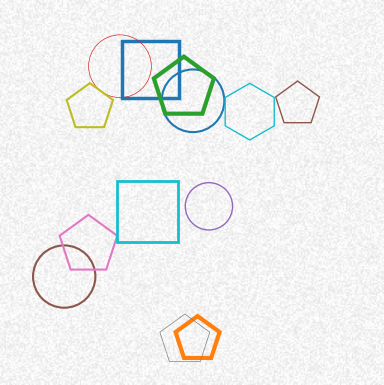[{"shape": "square", "thickness": 2.5, "radius": 0.37, "center": [0.391, 0.819]}, {"shape": "circle", "thickness": 1.5, "radius": 0.41, "center": [0.501, 0.738]}, {"shape": "pentagon", "thickness": 3, "radius": 0.3, "center": [0.513, 0.119]}, {"shape": "pentagon", "thickness": 3, "radius": 0.41, "center": [0.478, 0.771]}, {"shape": "circle", "thickness": 0.5, "radius": 0.41, "center": [0.312, 0.828]}, {"shape": "circle", "thickness": 1, "radius": 0.31, "center": [0.543, 0.464]}, {"shape": "pentagon", "thickness": 1, "radius": 0.3, "center": [0.773, 0.73]}, {"shape": "circle", "thickness": 1.5, "radius": 0.4, "center": [0.167, 0.282]}, {"shape": "pentagon", "thickness": 1.5, "radius": 0.39, "center": [0.23, 0.363]}, {"shape": "pentagon", "thickness": 0.5, "radius": 0.34, "center": [0.48, 0.116]}, {"shape": "pentagon", "thickness": 1.5, "radius": 0.32, "center": [0.233, 0.721]}, {"shape": "square", "thickness": 2, "radius": 0.4, "center": [0.384, 0.45]}, {"shape": "hexagon", "thickness": 1, "radius": 0.37, "center": [0.649, 0.71]}]